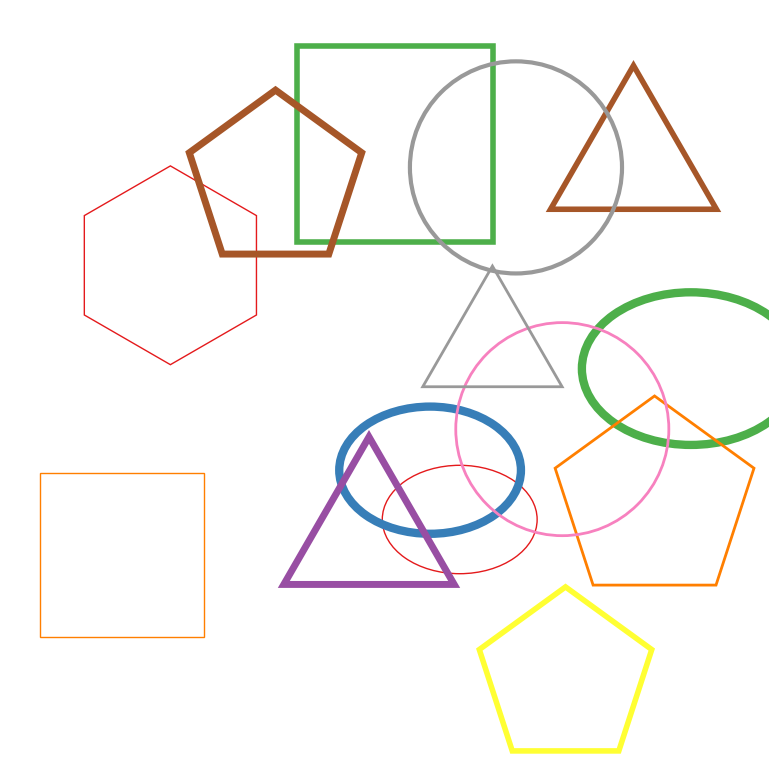[{"shape": "hexagon", "thickness": 0.5, "radius": 0.65, "center": [0.221, 0.655]}, {"shape": "oval", "thickness": 0.5, "radius": 0.5, "center": [0.597, 0.325]}, {"shape": "oval", "thickness": 3, "radius": 0.59, "center": [0.559, 0.389]}, {"shape": "square", "thickness": 2, "radius": 0.64, "center": [0.513, 0.813]}, {"shape": "oval", "thickness": 3, "radius": 0.71, "center": [0.897, 0.521]}, {"shape": "triangle", "thickness": 2.5, "radius": 0.64, "center": [0.479, 0.305]}, {"shape": "square", "thickness": 0.5, "radius": 0.53, "center": [0.159, 0.279]}, {"shape": "pentagon", "thickness": 1, "radius": 0.68, "center": [0.85, 0.35]}, {"shape": "pentagon", "thickness": 2, "radius": 0.59, "center": [0.734, 0.12]}, {"shape": "pentagon", "thickness": 2.5, "radius": 0.59, "center": [0.358, 0.765]}, {"shape": "triangle", "thickness": 2, "radius": 0.62, "center": [0.823, 0.79]}, {"shape": "circle", "thickness": 1, "radius": 0.69, "center": [0.73, 0.443]}, {"shape": "triangle", "thickness": 1, "radius": 0.52, "center": [0.64, 0.55]}, {"shape": "circle", "thickness": 1.5, "radius": 0.69, "center": [0.67, 0.783]}]